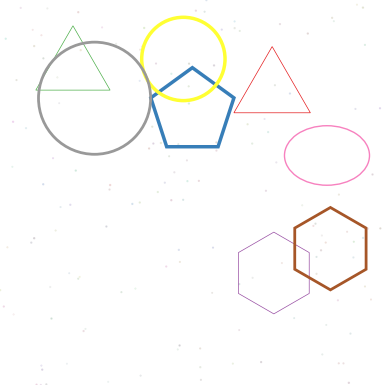[{"shape": "triangle", "thickness": 0.5, "radius": 0.57, "center": [0.707, 0.764]}, {"shape": "pentagon", "thickness": 2.5, "radius": 0.57, "center": [0.5, 0.711]}, {"shape": "triangle", "thickness": 0.5, "radius": 0.56, "center": [0.189, 0.822]}, {"shape": "hexagon", "thickness": 0.5, "radius": 0.53, "center": [0.711, 0.291]}, {"shape": "circle", "thickness": 2.5, "radius": 0.54, "center": [0.476, 0.847]}, {"shape": "hexagon", "thickness": 2, "radius": 0.53, "center": [0.858, 0.354]}, {"shape": "oval", "thickness": 1, "radius": 0.55, "center": [0.849, 0.596]}, {"shape": "circle", "thickness": 2, "radius": 0.73, "center": [0.246, 0.745]}]